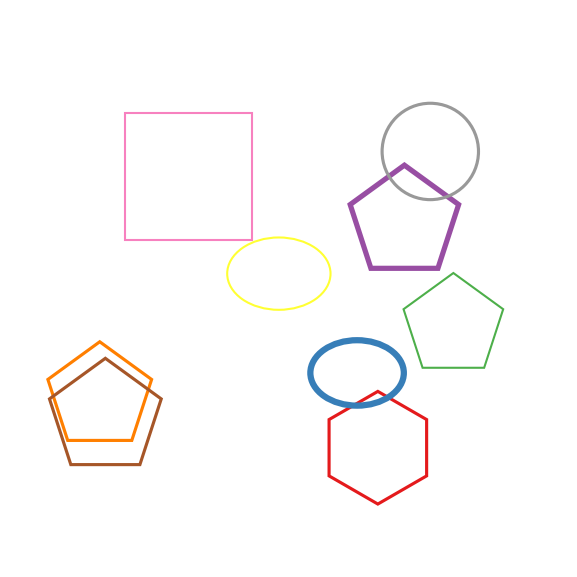[{"shape": "hexagon", "thickness": 1.5, "radius": 0.49, "center": [0.654, 0.224]}, {"shape": "oval", "thickness": 3, "radius": 0.4, "center": [0.618, 0.353]}, {"shape": "pentagon", "thickness": 1, "radius": 0.45, "center": [0.785, 0.436]}, {"shape": "pentagon", "thickness": 2.5, "radius": 0.49, "center": [0.7, 0.614]}, {"shape": "pentagon", "thickness": 1.5, "radius": 0.47, "center": [0.173, 0.313]}, {"shape": "oval", "thickness": 1, "radius": 0.45, "center": [0.483, 0.525]}, {"shape": "pentagon", "thickness": 1.5, "radius": 0.51, "center": [0.182, 0.277]}, {"shape": "square", "thickness": 1, "radius": 0.55, "center": [0.326, 0.693]}, {"shape": "circle", "thickness": 1.5, "radius": 0.42, "center": [0.745, 0.737]}]